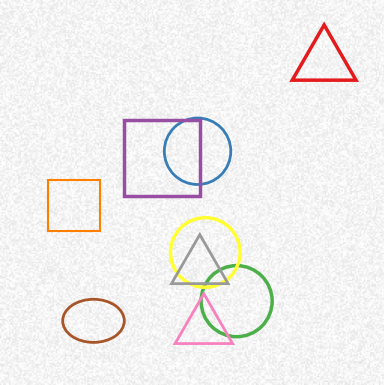[{"shape": "triangle", "thickness": 2.5, "radius": 0.48, "center": [0.842, 0.84]}, {"shape": "circle", "thickness": 2, "radius": 0.43, "center": [0.513, 0.607]}, {"shape": "circle", "thickness": 2.5, "radius": 0.46, "center": [0.615, 0.218]}, {"shape": "square", "thickness": 2.5, "radius": 0.49, "center": [0.42, 0.59]}, {"shape": "square", "thickness": 1.5, "radius": 0.33, "center": [0.192, 0.466]}, {"shape": "circle", "thickness": 2.5, "radius": 0.45, "center": [0.533, 0.344]}, {"shape": "oval", "thickness": 2, "radius": 0.4, "center": [0.243, 0.167]}, {"shape": "triangle", "thickness": 2, "radius": 0.43, "center": [0.529, 0.151]}, {"shape": "triangle", "thickness": 2, "radius": 0.42, "center": [0.519, 0.306]}]